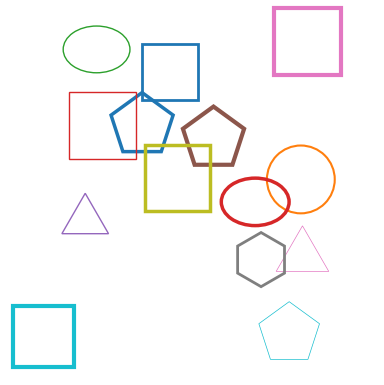[{"shape": "square", "thickness": 2, "radius": 0.36, "center": [0.443, 0.814]}, {"shape": "pentagon", "thickness": 2.5, "radius": 0.42, "center": [0.369, 0.675]}, {"shape": "circle", "thickness": 1.5, "radius": 0.44, "center": [0.781, 0.534]}, {"shape": "oval", "thickness": 1, "radius": 0.43, "center": [0.251, 0.872]}, {"shape": "oval", "thickness": 2.5, "radius": 0.44, "center": [0.663, 0.476]}, {"shape": "square", "thickness": 1, "radius": 0.43, "center": [0.266, 0.674]}, {"shape": "triangle", "thickness": 1, "radius": 0.35, "center": [0.221, 0.428]}, {"shape": "pentagon", "thickness": 3, "radius": 0.42, "center": [0.555, 0.64]}, {"shape": "square", "thickness": 3, "radius": 0.43, "center": [0.799, 0.893]}, {"shape": "triangle", "thickness": 0.5, "radius": 0.39, "center": [0.786, 0.334]}, {"shape": "hexagon", "thickness": 2, "radius": 0.35, "center": [0.678, 0.326]}, {"shape": "square", "thickness": 2.5, "radius": 0.43, "center": [0.461, 0.537]}, {"shape": "pentagon", "thickness": 0.5, "radius": 0.41, "center": [0.751, 0.134]}, {"shape": "square", "thickness": 3, "radius": 0.4, "center": [0.114, 0.126]}]